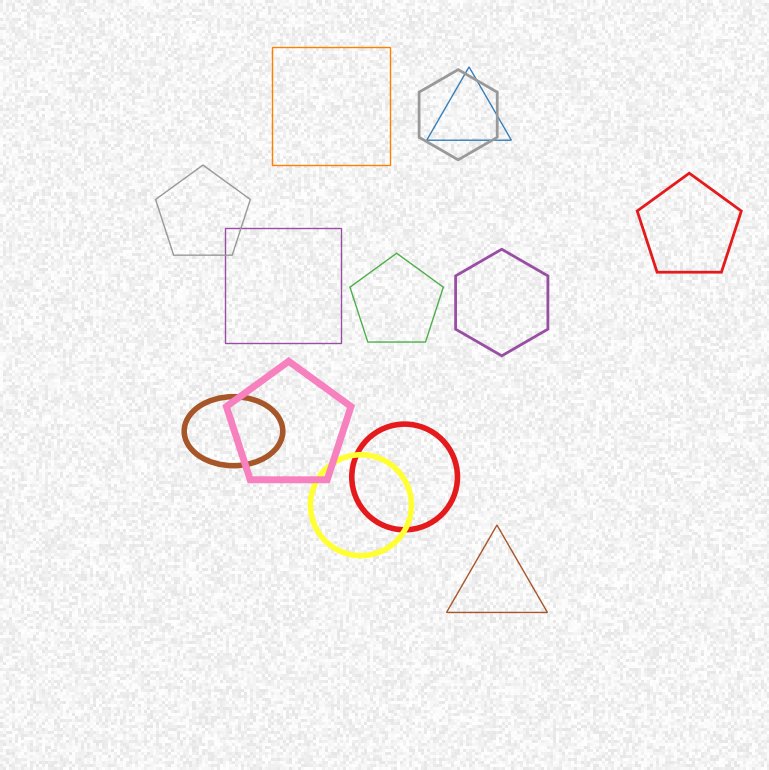[{"shape": "circle", "thickness": 2, "radius": 0.34, "center": [0.525, 0.381]}, {"shape": "pentagon", "thickness": 1, "radius": 0.36, "center": [0.895, 0.704]}, {"shape": "triangle", "thickness": 0.5, "radius": 0.32, "center": [0.609, 0.85]}, {"shape": "pentagon", "thickness": 0.5, "radius": 0.32, "center": [0.515, 0.607]}, {"shape": "hexagon", "thickness": 1, "radius": 0.35, "center": [0.652, 0.607]}, {"shape": "square", "thickness": 0.5, "radius": 0.38, "center": [0.368, 0.629]}, {"shape": "square", "thickness": 0.5, "radius": 0.38, "center": [0.429, 0.863]}, {"shape": "circle", "thickness": 2, "radius": 0.33, "center": [0.469, 0.344]}, {"shape": "oval", "thickness": 2, "radius": 0.32, "center": [0.303, 0.44]}, {"shape": "triangle", "thickness": 0.5, "radius": 0.38, "center": [0.645, 0.242]}, {"shape": "pentagon", "thickness": 2.5, "radius": 0.43, "center": [0.375, 0.446]}, {"shape": "pentagon", "thickness": 0.5, "radius": 0.32, "center": [0.264, 0.721]}, {"shape": "hexagon", "thickness": 1, "radius": 0.29, "center": [0.595, 0.851]}]